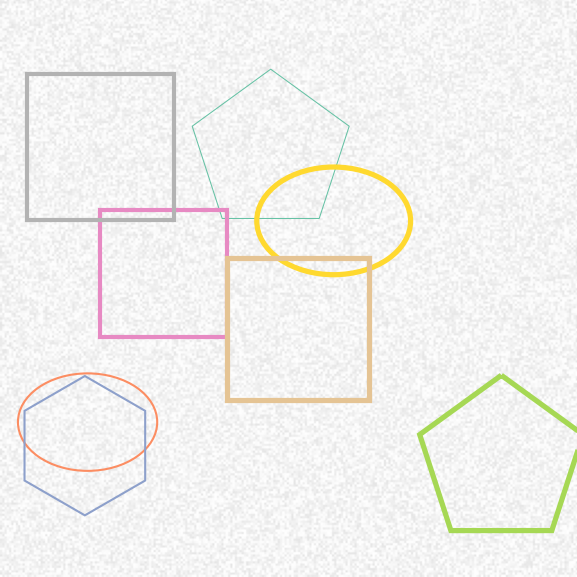[{"shape": "pentagon", "thickness": 0.5, "radius": 0.71, "center": [0.469, 0.736]}, {"shape": "oval", "thickness": 1, "radius": 0.6, "center": [0.152, 0.268]}, {"shape": "hexagon", "thickness": 1, "radius": 0.6, "center": [0.147, 0.227]}, {"shape": "square", "thickness": 2, "radius": 0.55, "center": [0.283, 0.526]}, {"shape": "pentagon", "thickness": 2.5, "radius": 0.74, "center": [0.868, 0.201]}, {"shape": "oval", "thickness": 2.5, "radius": 0.67, "center": [0.578, 0.617]}, {"shape": "square", "thickness": 2.5, "radius": 0.62, "center": [0.516, 0.43]}, {"shape": "square", "thickness": 2, "radius": 0.63, "center": [0.174, 0.745]}]